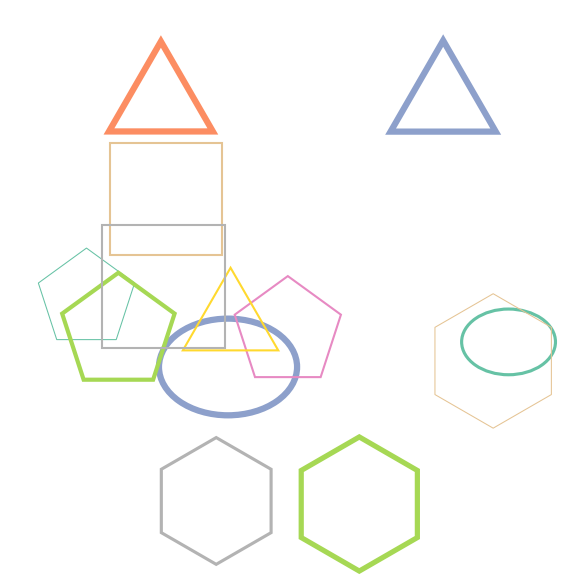[{"shape": "oval", "thickness": 1.5, "radius": 0.41, "center": [0.881, 0.407]}, {"shape": "pentagon", "thickness": 0.5, "radius": 0.44, "center": [0.15, 0.482]}, {"shape": "triangle", "thickness": 3, "radius": 0.52, "center": [0.279, 0.823]}, {"shape": "oval", "thickness": 3, "radius": 0.6, "center": [0.395, 0.364]}, {"shape": "triangle", "thickness": 3, "radius": 0.53, "center": [0.767, 0.824]}, {"shape": "pentagon", "thickness": 1, "radius": 0.48, "center": [0.498, 0.424]}, {"shape": "pentagon", "thickness": 2, "radius": 0.51, "center": [0.205, 0.424]}, {"shape": "hexagon", "thickness": 2.5, "radius": 0.58, "center": [0.622, 0.126]}, {"shape": "triangle", "thickness": 1, "radius": 0.48, "center": [0.399, 0.44]}, {"shape": "square", "thickness": 1, "radius": 0.48, "center": [0.287, 0.654]}, {"shape": "hexagon", "thickness": 0.5, "radius": 0.58, "center": [0.854, 0.374]}, {"shape": "hexagon", "thickness": 1.5, "radius": 0.55, "center": [0.374, 0.132]}, {"shape": "square", "thickness": 1, "radius": 0.53, "center": [0.283, 0.504]}]